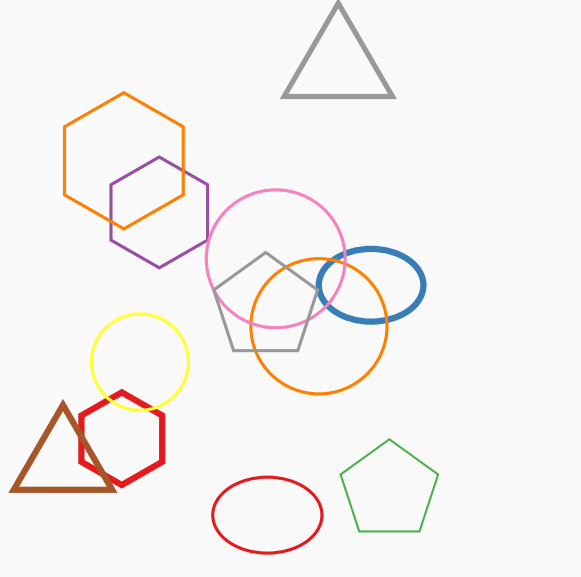[{"shape": "hexagon", "thickness": 3, "radius": 0.4, "center": [0.21, 0.24]}, {"shape": "oval", "thickness": 1.5, "radius": 0.47, "center": [0.46, 0.107]}, {"shape": "oval", "thickness": 3, "radius": 0.45, "center": [0.638, 0.505]}, {"shape": "pentagon", "thickness": 1, "radius": 0.44, "center": [0.67, 0.15]}, {"shape": "hexagon", "thickness": 1.5, "radius": 0.48, "center": [0.274, 0.631]}, {"shape": "hexagon", "thickness": 1.5, "radius": 0.59, "center": [0.213, 0.721]}, {"shape": "circle", "thickness": 1.5, "radius": 0.59, "center": [0.549, 0.434]}, {"shape": "circle", "thickness": 1.5, "radius": 0.42, "center": [0.241, 0.372]}, {"shape": "triangle", "thickness": 3, "radius": 0.49, "center": [0.108, 0.2]}, {"shape": "circle", "thickness": 1.5, "radius": 0.6, "center": [0.474, 0.551]}, {"shape": "pentagon", "thickness": 1.5, "radius": 0.47, "center": [0.457, 0.468]}, {"shape": "triangle", "thickness": 2.5, "radius": 0.54, "center": [0.582, 0.886]}]